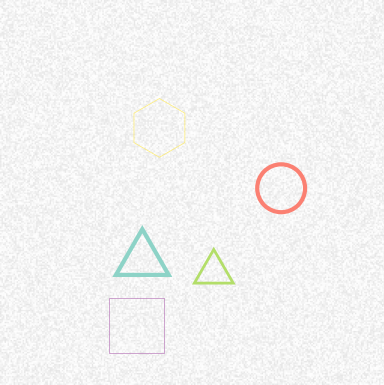[{"shape": "triangle", "thickness": 3, "radius": 0.4, "center": [0.37, 0.326]}, {"shape": "circle", "thickness": 3, "radius": 0.31, "center": [0.73, 0.511]}, {"shape": "triangle", "thickness": 2, "radius": 0.29, "center": [0.555, 0.294]}, {"shape": "square", "thickness": 0.5, "radius": 0.36, "center": [0.355, 0.155]}, {"shape": "hexagon", "thickness": 0.5, "radius": 0.38, "center": [0.414, 0.668]}]